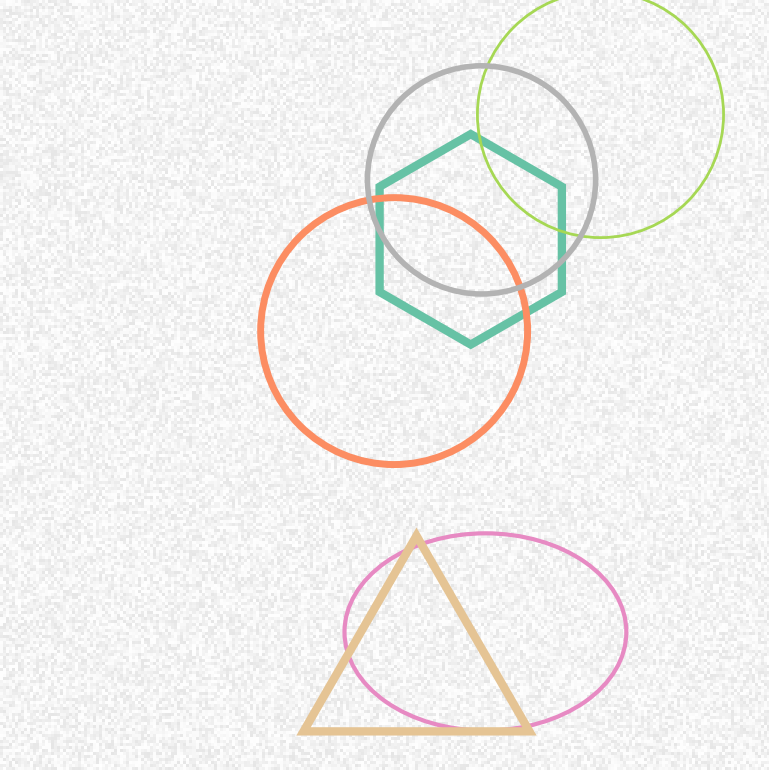[{"shape": "hexagon", "thickness": 3, "radius": 0.68, "center": [0.611, 0.689]}, {"shape": "circle", "thickness": 2.5, "radius": 0.87, "center": [0.512, 0.57]}, {"shape": "oval", "thickness": 1.5, "radius": 0.92, "center": [0.63, 0.179]}, {"shape": "circle", "thickness": 1, "radius": 0.8, "center": [0.78, 0.851]}, {"shape": "triangle", "thickness": 3, "radius": 0.85, "center": [0.541, 0.135]}, {"shape": "circle", "thickness": 2, "radius": 0.74, "center": [0.625, 0.766]}]